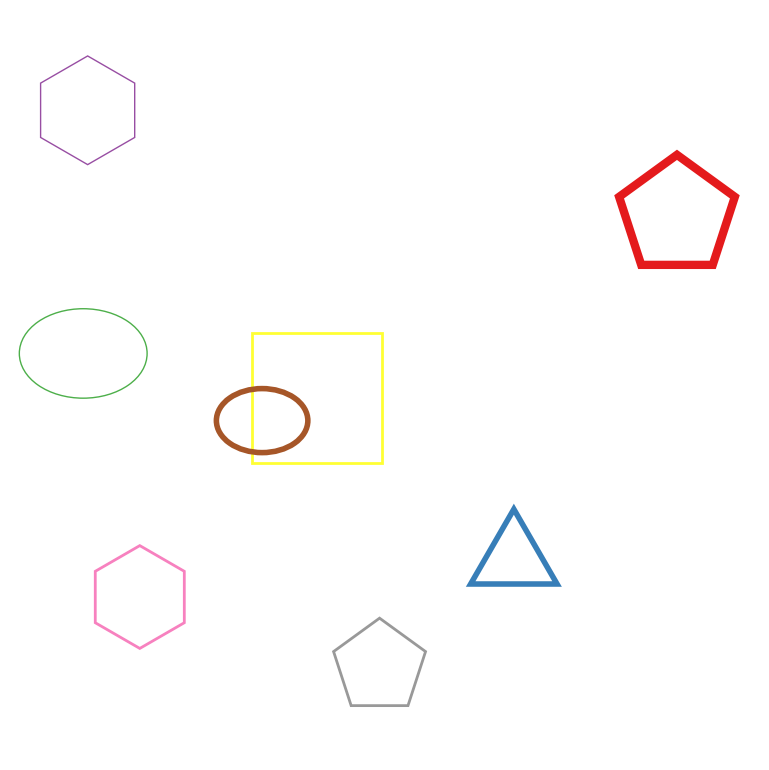[{"shape": "pentagon", "thickness": 3, "radius": 0.4, "center": [0.879, 0.72]}, {"shape": "triangle", "thickness": 2, "radius": 0.32, "center": [0.667, 0.274]}, {"shape": "oval", "thickness": 0.5, "radius": 0.41, "center": [0.108, 0.541]}, {"shape": "hexagon", "thickness": 0.5, "radius": 0.35, "center": [0.114, 0.857]}, {"shape": "square", "thickness": 1, "radius": 0.42, "center": [0.411, 0.483]}, {"shape": "oval", "thickness": 2, "radius": 0.3, "center": [0.34, 0.454]}, {"shape": "hexagon", "thickness": 1, "radius": 0.33, "center": [0.182, 0.225]}, {"shape": "pentagon", "thickness": 1, "radius": 0.31, "center": [0.493, 0.134]}]